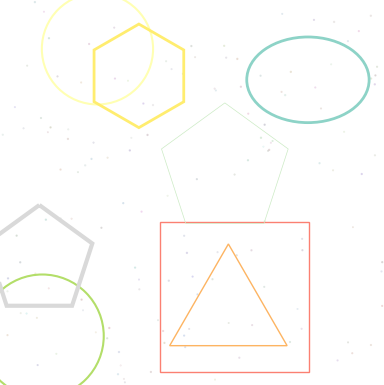[{"shape": "oval", "thickness": 2, "radius": 0.79, "center": [0.8, 0.793]}, {"shape": "circle", "thickness": 1.5, "radius": 0.72, "center": [0.253, 0.873]}, {"shape": "square", "thickness": 1, "radius": 0.97, "center": [0.609, 0.228]}, {"shape": "triangle", "thickness": 1, "radius": 0.88, "center": [0.593, 0.19]}, {"shape": "circle", "thickness": 1.5, "radius": 0.8, "center": [0.11, 0.127]}, {"shape": "pentagon", "thickness": 3, "radius": 0.72, "center": [0.102, 0.323]}, {"shape": "pentagon", "thickness": 0.5, "radius": 0.86, "center": [0.584, 0.56]}, {"shape": "hexagon", "thickness": 2, "radius": 0.67, "center": [0.361, 0.803]}]